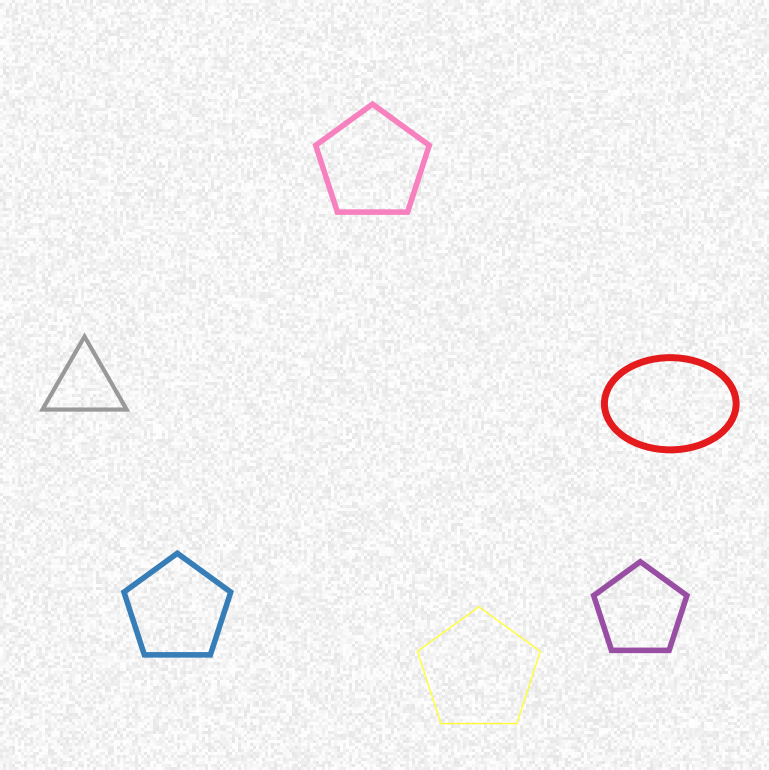[{"shape": "oval", "thickness": 2.5, "radius": 0.43, "center": [0.87, 0.476]}, {"shape": "pentagon", "thickness": 2, "radius": 0.36, "center": [0.23, 0.209]}, {"shape": "pentagon", "thickness": 2, "radius": 0.32, "center": [0.832, 0.207]}, {"shape": "pentagon", "thickness": 0.5, "radius": 0.42, "center": [0.622, 0.128]}, {"shape": "pentagon", "thickness": 2, "radius": 0.39, "center": [0.484, 0.787]}, {"shape": "triangle", "thickness": 1.5, "radius": 0.32, "center": [0.11, 0.5]}]